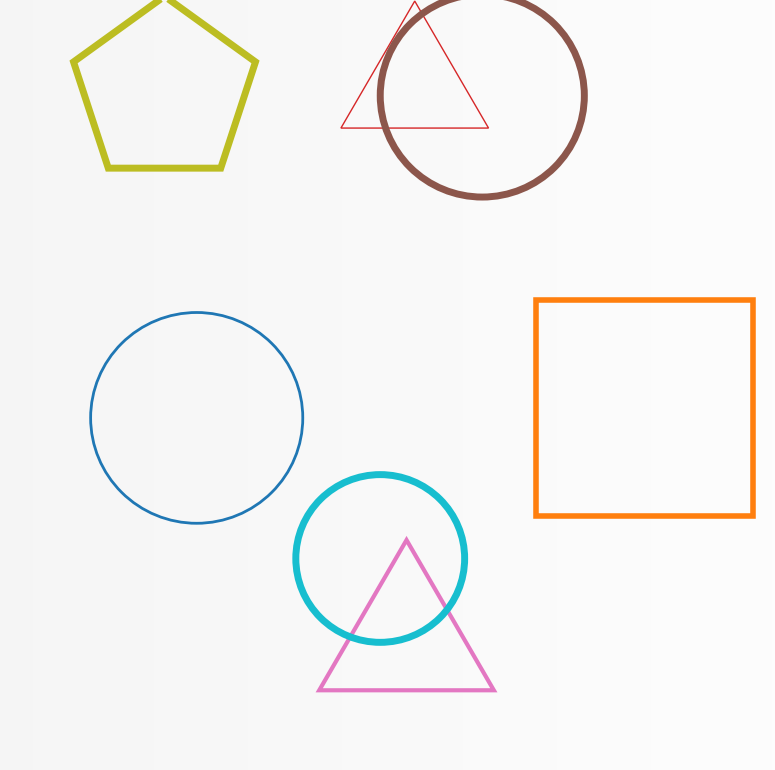[{"shape": "circle", "thickness": 1, "radius": 0.68, "center": [0.254, 0.457]}, {"shape": "square", "thickness": 2, "radius": 0.7, "center": [0.831, 0.47]}, {"shape": "triangle", "thickness": 0.5, "radius": 0.55, "center": [0.535, 0.889]}, {"shape": "circle", "thickness": 2.5, "radius": 0.66, "center": [0.622, 0.876]}, {"shape": "triangle", "thickness": 1.5, "radius": 0.65, "center": [0.525, 0.169]}, {"shape": "pentagon", "thickness": 2.5, "radius": 0.62, "center": [0.212, 0.881]}, {"shape": "circle", "thickness": 2.5, "radius": 0.54, "center": [0.491, 0.275]}]